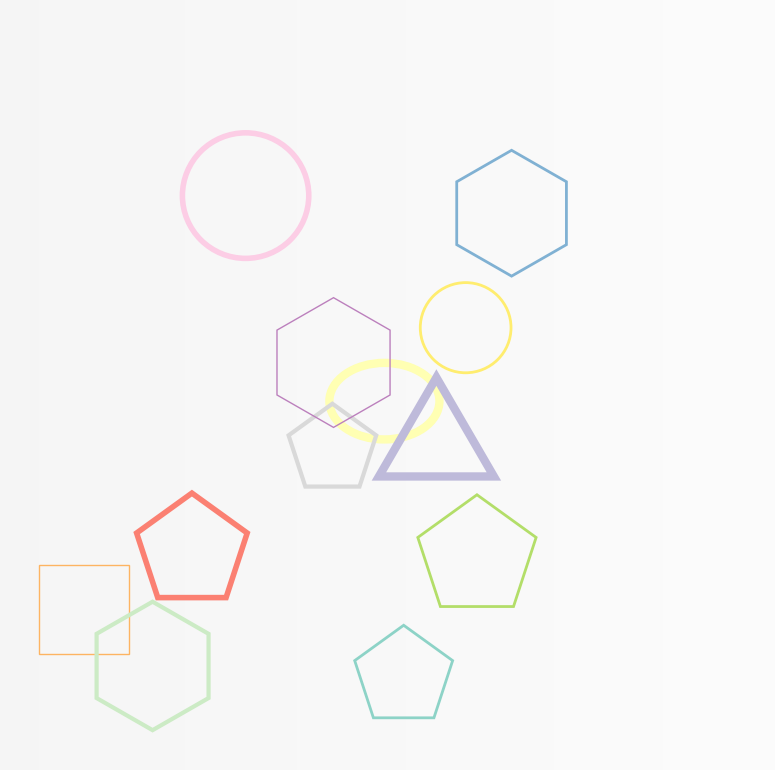[{"shape": "pentagon", "thickness": 1, "radius": 0.33, "center": [0.521, 0.122]}, {"shape": "oval", "thickness": 3, "radius": 0.36, "center": [0.496, 0.479]}, {"shape": "triangle", "thickness": 3, "radius": 0.43, "center": [0.563, 0.424]}, {"shape": "pentagon", "thickness": 2, "radius": 0.38, "center": [0.248, 0.285]}, {"shape": "hexagon", "thickness": 1, "radius": 0.41, "center": [0.66, 0.723]}, {"shape": "square", "thickness": 0.5, "radius": 0.29, "center": [0.108, 0.208]}, {"shape": "pentagon", "thickness": 1, "radius": 0.4, "center": [0.615, 0.277]}, {"shape": "circle", "thickness": 2, "radius": 0.41, "center": [0.317, 0.746]}, {"shape": "pentagon", "thickness": 1.5, "radius": 0.3, "center": [0.429, 0.416]}, {"shape": "hexagon", "thickness": 0.5, "radius": 0.42, "center": [0.43, 0.529]}, {"shape": "hexagon", "thickness": 1.5, "radius": 0.42, "center": [0.197, 0.135]}, {"shape": "circle", "thickness": 1, "radius": 0.29, "center": [0.601, 0.574]}]